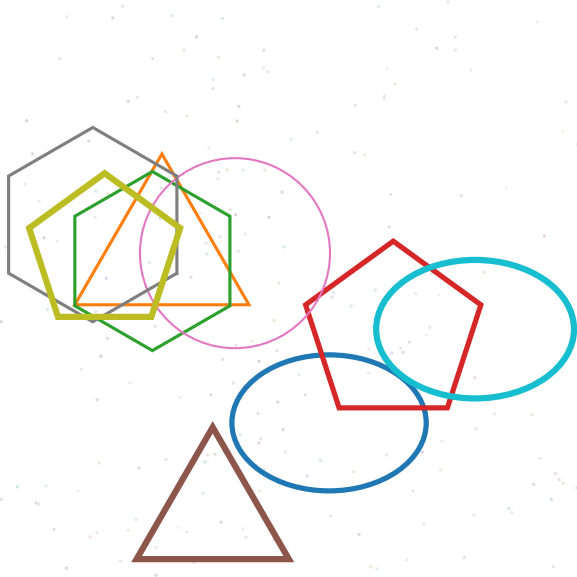[{"shape": "oval", "thickness": 2.5, "radius": 0.84, "center": [0.57, 0.267]}, {"shape": "triangle", "thickness": 1.5, "radius": 0.87, "center": [0.28, 0.558]}, {"shape": "hexagon", "thickness": 1.5, "radius": 0.78, "center": [0.264, 0.547]}, {"shape": "pentagon", "thickness": 2.5, "radius": 0.8, "center": [0.681, 0.422]}, {"shape": "triangle", "thickness": 3, "radius": 0.76, "center": [0.368, 0.107]}, {"shape": "circle", "thickness": 1, "radius": 0.82, "center": [0.407, 0.561]}, {"shape": "hexagon", "thickness": 1.5, "radius": 0.84, "center": [0.161, 0.61]}, {"shape": "pentagon", "thickness": 3, "radius": 0.69, "center": [0.181, 0.562]}, {"shape": "oval", "thickness": 3, "radius": 0.86, "center": [0.823, 0.429]}]